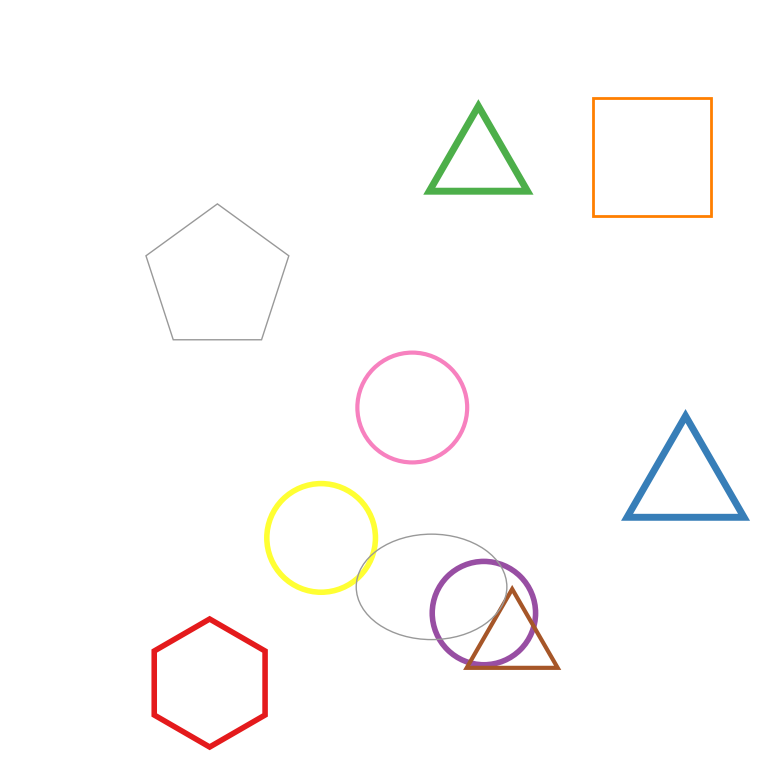[{"shape": "hexagon", "thickness": 2, "radius": 0.42, "center": [0.272, 0.113]}, {"shape": "triangle", "thickness": 2.5, "radius": 0.44, "center": [0.89, 0.372]}, {"shape": "triangle", "thickness": 2.5, "radius": 0.37, "center": [0.621, 0.789]}, {"shape": "circle", "thickness": 2, "radius": 0.34, "center": [0.628, 0.204]}, {"shape": "square", "thickness": 1, "radius": 0.38, "center": [0.846, 0.796]}, {"shape": "circle", "thickness": 2, "radius": 0.35, "center": [0.417, 0.301]}, {"shape": "triangle", "thickness": 1.5, "radius": 0.34, "center": [0.665, 0.167]}, {"shape": "circle", "thickness": 1.5, "radius": 0.36, "center": [0.535, 0.471]}, {"shape": "oval", "thickness": 0.5, "radius": 0.49, "center": [0.56, 0.238]}, {"shape": "pentagon", "thickness": 0.5, "radius": 0.49, "center": [0.282, 0.638]}]